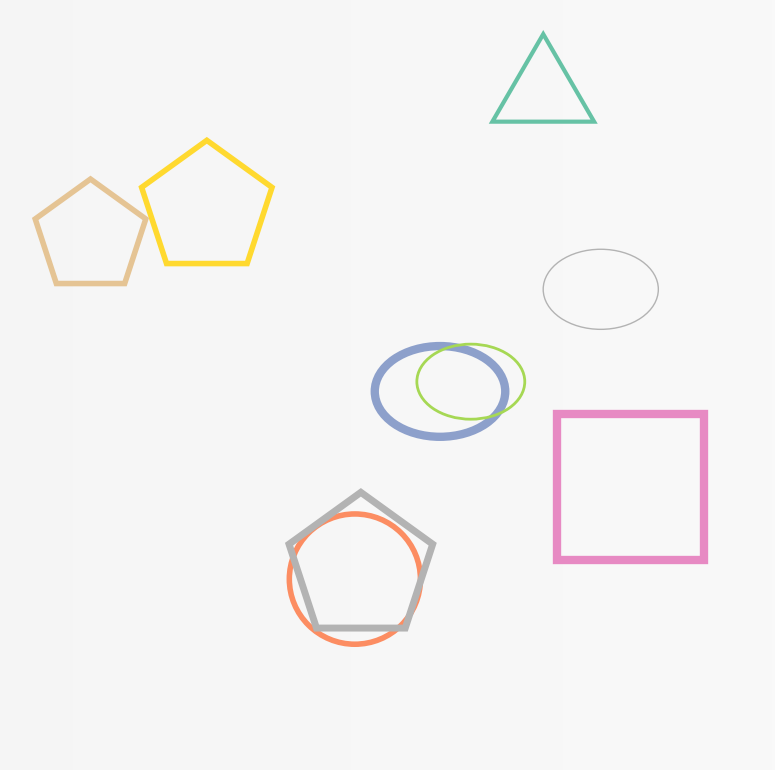[{"shape": "triangle", "thickness": 1.5, "radius": 0.38, "center": [0.701, 0.88]}, {"shape": "circle", "thickness": 2, "radius": 0.42, "center": [0.458, 0.248]}, {"shape": "oval", "thickness": 3, "radius": 0.42, "center": [0.568, 0.492]}, {"shape": "square", "thickness": 3, "radius": 0.47, "center": [0.814, 0.367]}, {"shape": "oval", "thickness": 1, "radius": 0.35, "center": [0.608, 0.504]}, {"shape": "pentagon", "thickness": 2, "radius": 0.44, "center": [0.267, 0.729]}, {"shape": "pentagon", "thickness": 2, "radius": 0.37, "center": [0.117, 0.692]}, {"shape": "oval", "thickness": 0.5, "radius": 0.37, "center": [0.775, 0.624]}, {"shape": "pentagon", "thickness": 2.5, "radius": 0.49, "center": [0.466, 0.263]}]